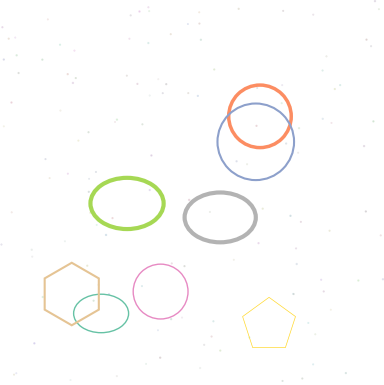[{"shape": "oval", "thickness": 1, "radius": 0.36, "center": [0.263, 0.186]}, {"shape": "circle", "thickness": 2.5, "radius": 0.41, "center": [0.675, 0.698]}, {"shape": "circle", "thickness": 1.5, "radius": 0.5, "center": [0.664, 0.632]}, {"shape": "circle", "thickness": 1, "radius": 0.36, "center": [0.417, 0.243]}, {"shape": "oval", "thickness": 3, "radius": 0.48, "center": [0.33, 0.472]}, {"shape": "pentagon", "thickness": 0.5, "radius": 0.36, "center": [0.699, 0.155]}, {"shape": "hexagon", "thickness": 1.5, "radius": 0.41, "center": [0.186, 0.236]}, {"shape": "oval", "thickness": 3, "radius": 0.46, "center": [0.572, 0.435]}]